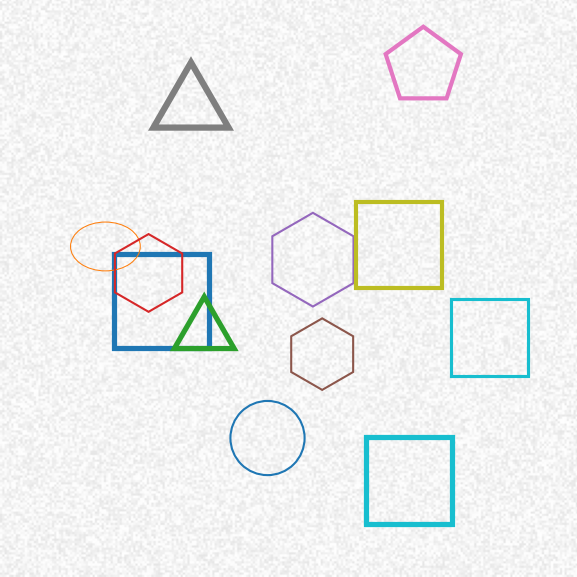[{"shape": "circle", "thickness": 1, "radius": 0.32, "center": [0.463, 0.241]}, {"shape": "square", "thickness": 2.5, "radius": 0.41, "center": [0.279, 0.478]}, {"shape": "oval", "thickness": 0.5, "radius": 0.3, "center": [0.183, 0.572]}, {"shape": "triangle", "thickness": 2.5, "radius": 0.3, "center": [0.354, 0.425]}, {"shape": "hexagon", "thickness": 1, "radius": 0.34, "center": [0.257, 0.527]}, {"shape": "hexagon", "thickness": 1, "radius": 0.41, "center": [0.542, 0.549]}, {"shape": "hexagon", "thickness": 1, "radius": 0.31, "center": [0.558, 0.386]}, {"shape": "pentagon", "thickness": 2, "radius": 0.34, "center": [0.733, 0.884]}, {"shape": "triangle", "thickness": 3, "radius": 0.38, "center": [0.331, 0.816]}, {"shape": "square", "thickness": 2, "radius": 0.37, "center": [0.691, 0.575]}, {"shape": "square", "thickness": 1.5, "radius": 0.33, "center": [0.848, 0.414]}, {"shape": "square", "thickness": 2.5, "radius": 0.38, "center": [0.708, 0.167]}]